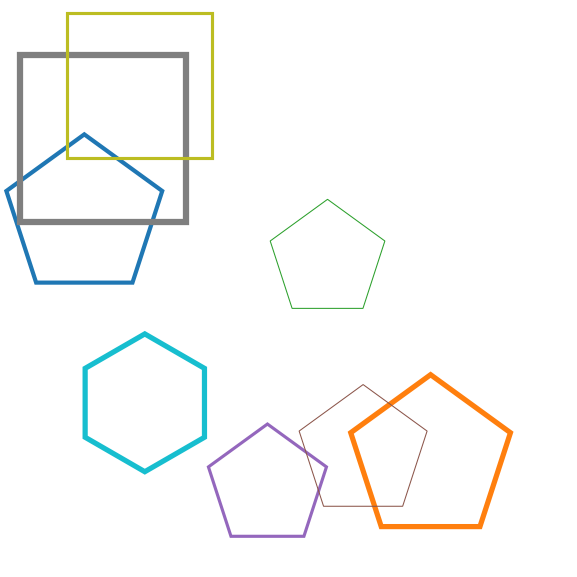[{"shape": "pentagon", "thickness": 2, "radius": 0.71, "center": [0.146, 0.625]}, {"shape": "pentagon", "thickness": 2.5, "radius": 0.73, "center": [0.746, 0.205]}, {"shape": "pentagon", "thickness": 0.5, "radius": 0.52, "center": [0.567, 0.55]}, {"shape": "pentagon", "thickness": 1.5, "radius": 0.54, "center": [0.463, 0.157]}, {"shape": "pentagon", "thickness": 0.5, "radius": 0.58, "center": [0.629, 0.217]}, {"shape": "square", "thickness": 3, "radius": 0.72, "center": [0.178, 0.759]}, {"shape": "square", "thickness": 1.5, "radius": 0.63, "center": [0.242, 0.851]}, {"shape": "hexagon", "thickness": 2.5, "radius": 0.6, "center": [0.251, 0.302]}]